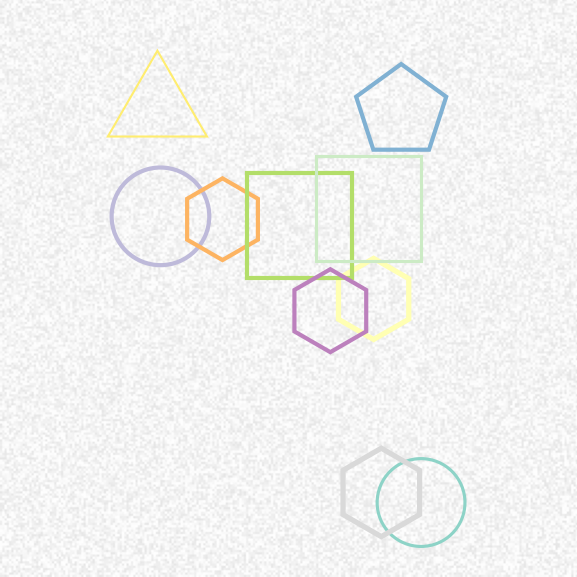[{"shape": "circle", "thickness": 1.5, "radius": 0.38, "center": [0.729, 0.129]}, {"shape": "hexagon", "thickness": 2.5, "radius": 0.35, "center": [0.647, 0.482]}, {"shape": "circle", "thickness": 2, "radius": 0.42, "center": [0.278, 0.625]}, {"shape": "pentagon", "thickness": 2, "radius": 0.41, "center": [0.695, 0.806]}, {"shape": "hexagon", "thickness": 2, "radius": 0.35, "center": [0.385, 0.62]}, {"shape": "square", "thickness": 2, "radius": 0.45, "center": [0.519, 0.609]}, {"shape": "hexagon", "thickness": 2.5, "radius": 0.38, "center": [0.66, 0.146]}, {"shape": "hexagon", "thickness": 2, "radius": 0.36, "center": [0.572, 0.461]}, {"shape": "square", "thickness": 1.5, "radius": 0.46, "center": [0.638, 0.638]}, {"shape": "triangle", "thickness": 1, "radius": 0.5, "center": [0.273, 0.812]}]